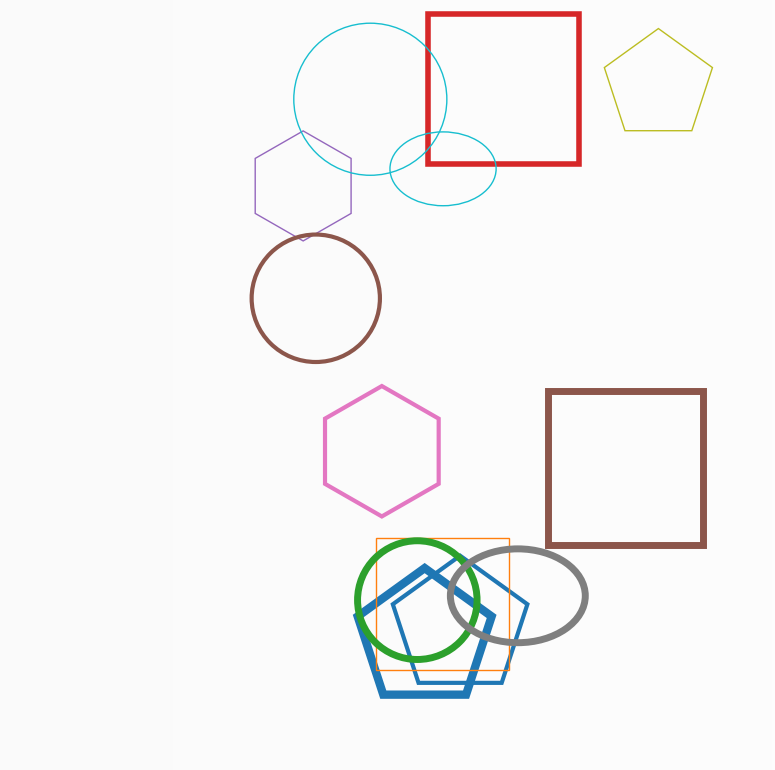[{"shape": "pentagon", "thickness": 3, "radius": 0.45, "center": [0.548, 0.171]}, {"shape": "pentagon", "thickness": 1.5, "radius": 0.46, "center": [0.594, 0.187]}, {"shape": "square", "thickness": 0.5, "radius": 0.43, "center": [0.571, 0.215]}, {"shape": "circle", "thickness": 2.5, "radius": 0.39, "center": [0.538, 0.221]}, {"shape": "square", "thickness": 2, "radius": 0.49, "center": [0.65, 0.885]}, {"shape": "hexagon", "thickness": 0.5, "radius": 0.36, "center": [0.391, 0.759]}, {"shape": "circle", "thickness": 1.5, "radius": 0.41, "center": [0.407, 0.613]}, {"shape": "square", "thickness": 2.5, "radius": 0.5, "center": [0.808, 0.392]}, {"shape": "hexagon", "thickness": 1.5, "radius": 0.42, "center": [0.493, 0.414]}, {"shape": "oval", "thickness": 2.5, "radius": 0.44, "center": [0.668, 0.226]}, {"shape": "pentagon", "thickness": 0.5, "radius": 0.37, "center": [0.85, 0.89]}, {"shape": "circle", "thickness": 0.5, "radius": 0.49, "center": [0.478, 0.871]}, {"shape": "oval", "thickness": 0.5, "radius": 0.34, "center": [0.572, 0.781]}]